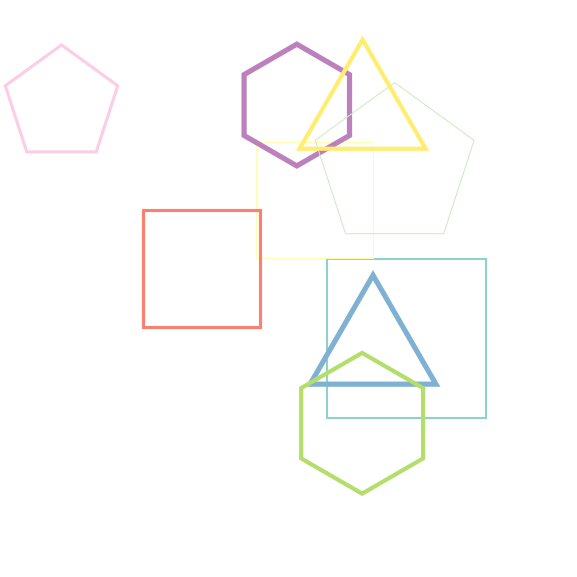[{"shape": "square", "thickness": 1, "radius": 0.69, "center": [0.704, 0.413]}, {"shape": "square", "thickness": 0.5, "radius": 0.5, "center": [0.545, 0.653]}, {"shape": "square", "thickness": 1.5, "radius": 0.51, "center": [0.349, 0.534]}, {"shape": "triangle", "thickness": 2.5, "radius": 0.63, "center": [0.646, 0.397]}, {"shape": "hexagon", "thickness": 2, "radius": 0.61, "center": [0.627, 0.266]}, {"shape": "pentagon", "thickness": 1.5, "radius": 0.51, "center": [0.107, 0.819]}, {"shape": "hexagon", "thickness": 2.5, "radius": 0.53, "center": [0.514, 0.817]}, {"shape": "pentagon", "thickness": 0.5, "radius": 0.72, "center": [0.683, 0.711]}, {"shape": "triangle", "thickness": 2, "radius": 0.63, "center": [0.628, 0.805]}]